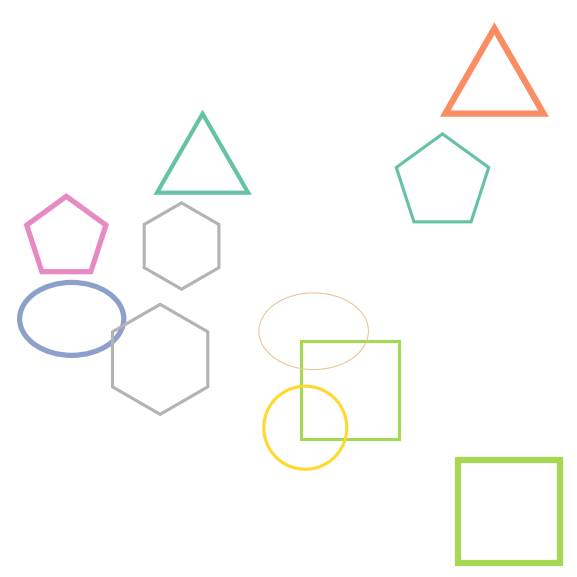[{"shape": "pentagon", "thickness": 1.5, "radius": 0.42, "center": [0.766, 0.683]}, {"shape": "triangle", "thickness": 2, "radius": 0.46, "center": [0.351, 0.711]}, {"shape": "triangle", "thickness": 3, "radius": 0.49, "center": [0.856, 0.852]}, {"shape": "oval", "thickness": 2.5, "radius": 0.45, "center": [0.124, 0.447]}, {"shape": "pentagon", "thickness": 2.5, "radius": 0.36, "center": [0.115, 0.587]}, {"shape": "square", "thickness": 1.5, "radius": 0.42, "center": [0.606, 0.323]}, {"shape": "square", "thickness": 3, "radius": 0.44, "center": [0.881, 0.114]}, {"shape": "circle", "thickness": 1.5, "radius": 0.36, "center": [0.529, 0.258]}, {"shape": "oval", "thickness": 0.5, "radius": 0.47, "center": [0.543, 0.426]}, {"shape": "hexagon", "thickness": 1.5, "radius": 0.37, "center": [0.314, 0.573]}, {"shape": "hexagon", "thickness": 1.5, "radius": 0.48, "center": [0.277, 0.377]}]